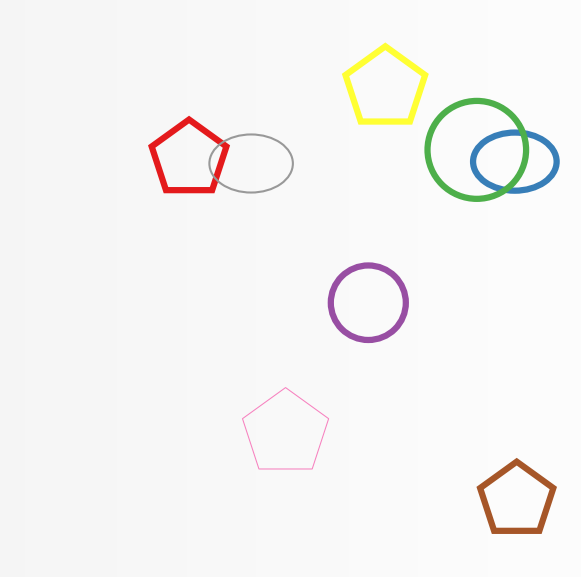[{"shape": "pentagon", "thickness": 3, "radius": 0.34, "center": [0.325, 0.725]}, {"shape": "oval", "thickness": 3, "radius": 0.36, "center": [0.886, 0.719]}, {"shape": "circle", "thickness": 3, "radius": 0.42, "center": [0.82, 0.74]}, {"shape": "circle", "thickness": 3, "radius": 0.32, "center": [0.634, 0.475]}, {"shape": "pentagon", "thickness": 3, "radius": 0.36, "center": [0.663, 0.847]}, {"shape": "pentagon", "thickness": 3, "radius": 0.33, "center": [0.889, 0.134]}, {"shape": "pentagon", "thickness": 0.5, "radius": 0.39, "center": [0.491, 0.25]}, {"shape": "oval", "thickness": 1, "radius": 0.36, "center": [0.432, 0.716]}]